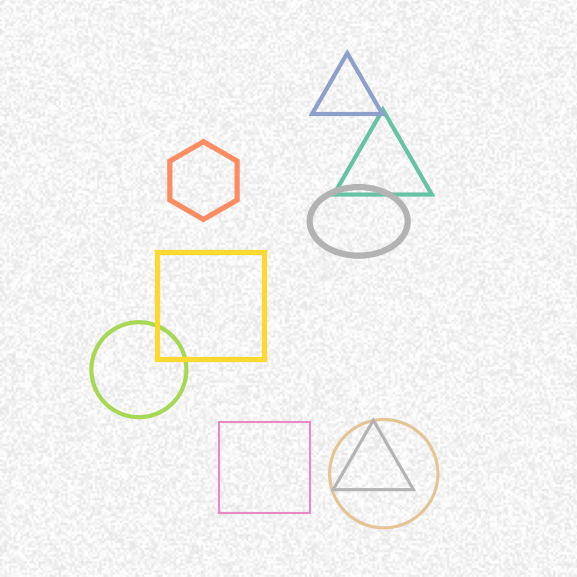[{"shape": "triangle", "thickness": 2, "radius": 0.49, "center": [0.663, 0.711]}, {"shape": "hexagon", "thickness": 2.5, "radius": 0.34, "center": [0.352, 0.687]}, {"shape": "triangle", "thickness": 2, "radius": 0.35, "center": [0.601, 0.837]}, {"shape": "square", "thickness": 1, "radius": 0.39, "center": [0.458, 0.19]}, {"shape": "circle", "thickness": 2, "radius": 0.41, "center": [0.241, 0.359]}, {"shape": "square", "thickness": 2.5, "radius": 0.46, "center": [0.364, 0.47]}, {"shape": "circle", "thickness": 1.5, "radius": 0.47, "center": [0.665, 0.179]}, {"shape": "oval", "thickness": 3, "radius": 0.42, "center": [0.621, 0.616]}, {"shape": "triangle", "thickness": 1.5, "radius": 0.4, "center": [0.646, 0.191]}]